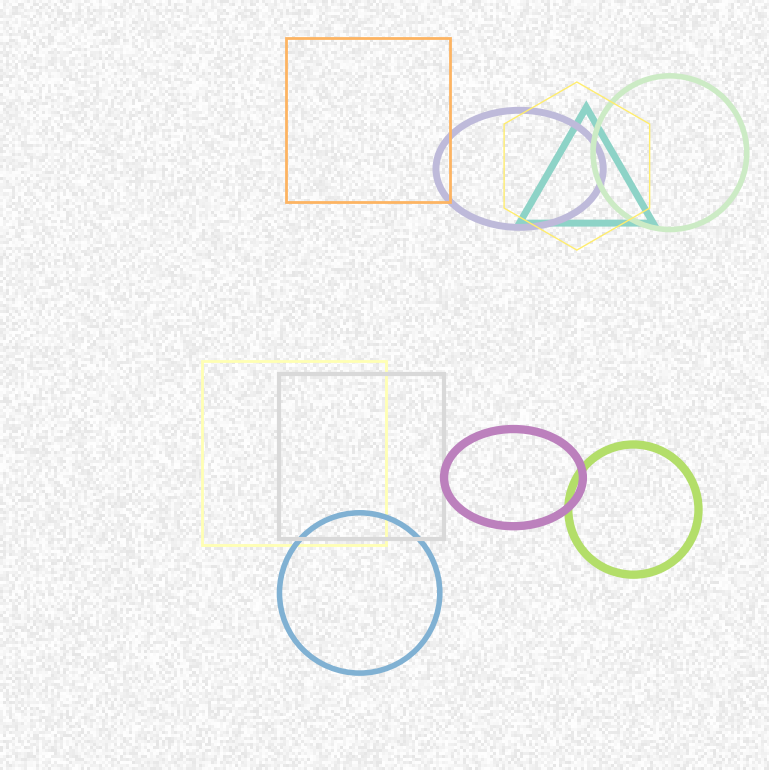[{"shape": "triangle", "thickness": 2.5, "radius": 0.5, "center": [0.761, 0.76]}, {"shape": "square", "thickness": 1, "radius": 0.6, "center": [0.382, 0.412]}, {"shape": "oval", "thickness": 2.5, "radius": 0.54, "center": [0.675, 0.781]}, {"shape": "circle", "thickness": 2, "radius": 0.52, "center": [0.467, 0.23]}, {"shape": "square", "thickness": 1, "radius": 0.53, "center": [0.478, 0.844]}, {"shape": "circle", "thickness": 3, "radius": 0.42, "center": [0.823, 0.338]}, {"shape": "square", "thickness": 1.5, "radius": 0.54, "center": [0.47, 0.407]}, {"shape": "oval", "thickness": 3, "radius": 0.45, "center": [0.667, 0.38]}, {"shape": "circle", "thickness": 2, "radius": 0.5, "center": [0.87, 0.802]}, {"shape": "hexagon", "thickness": 0.5, "radius": 0.55, "center": [0.749, 0.784]}]